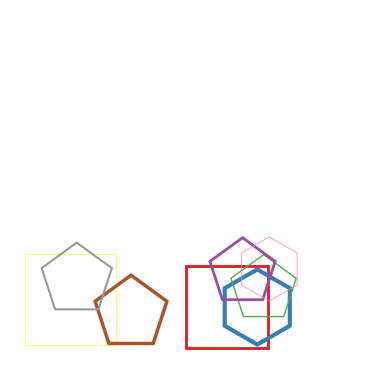[{"shape": "square", "thickness": 2, "radius": 0.54, "center": [0.59, 0.203]}, {"shape": "hexagon", "thickness": 3, "radius": 0.49, "center": [0.668, 0.203]}, {"shape": "pentagon", "thickness": 1, "radius": 0.44, "center": [0.685, 0.25]}, {"shape": "pentagon", "thickness": 2, "radius": 0.45, "center": [0.63, 0.294]}, {"shape": "square", "thickness": 0.5, "radius": 0.59, "center": [0.184, 0.222]}, {"shape": "pentagon", "thickness": 2.5, "radius": 0.49, "center": [0.34, 0.187]}, {"shape": "hexagon", "thickness": 0.5, "radius": 0.42, "center": [0.699, 0.301]}, {"shape": "pentagon", "thickness": 1.5, "radius": 0.48, "center": [0.199, 0.274]}]